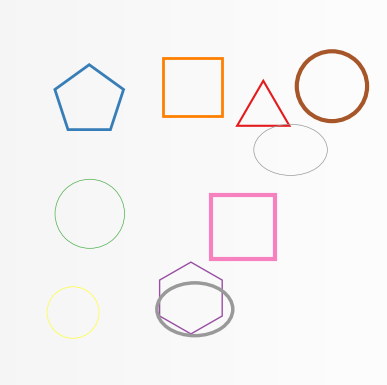[{"shape": "triangle", "thickness": 1.5, "radius": 0.39, "center": [0.679, 0.712]}, {"shape": "pentagon", "thickness": 2, "radius": 0.47, "center": [0.23, 0.739]}, {"shape": "circle", "thickness": 0.5, "radius": 0.45, "center": [0.232, 0.445]}, {"shape": "hexagon", "thickness": 1, "radius": 0.47, "center": [0.493, 0.226]}, {"shape": "square", "thickness": 2, "radius": 0.38, "center": [0.496, 0.774]}, {"shape": "circle", "thickness": 0.5, "radius": 0.33, "center": [0.188, 0.188]}, {"shape": "circle", "thickness": 3, "radius": 0.45, "center": [0.857, 0.776]}, {"shape": "square", "thickness": 3, "radius": 0.41, "center": [0.628, 0.41]}, {"shape": "oval", "thickness": 2.5, "radius": 0.49, "center": [0.503, 0.197]}, {"shape": "oval", "thickness": 0.5, "radius": 0.47, "center": [0.75, 0.611]}]